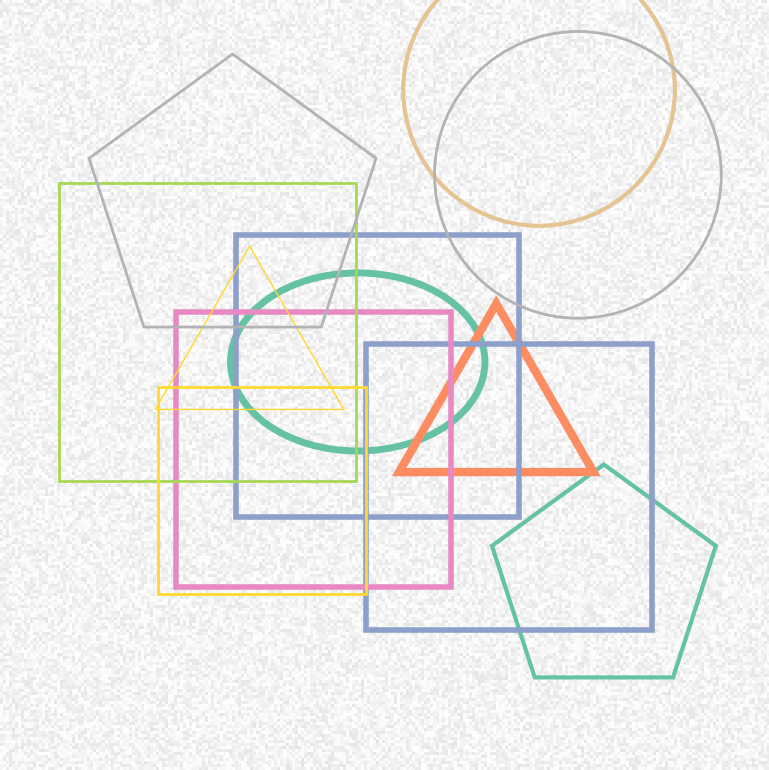[{"shape": "oval", "thickness": 2.5, "radius": 0.83, "center": [0.465, 0.53]}, {"shape": "pentagon", "thickness": 1.5, "radius": 0.76, "center": [0.784, 0.244]}, {"shape": "triangle", "thickness": 3, "radius": 0.73, "center": [0.645, 0.46]}, {"shape": "square", "thickness": 2, "radius": 0.93, "center": [0.661, 0.368]}, {"shape": "square", "thickness": 2, "radius": 0.92, "center": [0.49, 0.512]}, {"shape": "square", "thickness": 2, "radius": 0.89, "center": [0.407, 0.417]}, {"shape": "square", "thickness": 1, "radius": 0.97, "center": [0.269, 0.569]}, {"shape": "square", "thickness": 1, "radius": 0.67, "center": [0.341, 0.363]}, {"shape": "triangle", "thickness": 0.5, "radius": 0.71, "center": [0.324, 0.539]}, {"shape": "circle", "thickness": 1.5, "radius": 0.88, "center": [0.7, 0.883]}, {"shape": "circle", "thickness": 1, "radius": 0.93, "center": [0.751, 0.773]}, {"shape": "pentagon", "thickness": 1, "radius": 0.98, "center": [0.302, 0.734]}]